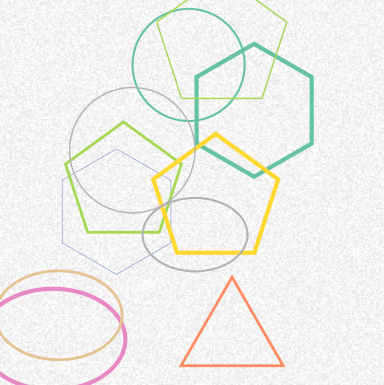[{"shape": "hexagon", "thickness": 3, "radius": 0.86, "center": [0.66, 0.714]}, {"shape": "circle", "thickness": 1.5, "radius": 0.73, "center": [0.49, 0.831]}, {"shape": "triangle", "thickness": 2, "radius": 0.77, "center": [0.603, 0.127]}, {"shape": "hexagon", "thickness": 0.5, "radius": 0.81, "center": [0.303, 0.45]}, {"shape": "oval", "thickness": 3, "radius": 0.94, "center": [0.138, 0.119]}, {"shape": "pentagon", "thickness": 1, "radius": 0.89, "center": [0.576, 0.888]}, {"shape": "pentagon", "thickness": 2, "radius": 0.79, "center": [0.321, 0.525]}, {"shape": "pentagon", "thickness": 3, "radius": 0.85, "center": [0.56, 0.481]}, {"shape": "oval", "thickness": 2, "radius": 0.82, "center": [0.152, 0.181]}, {"shape": "oval", "thickness": 1.5, "radius": 0.68, "center": [0.507, 0.391]}, {"shape": "circle", "thickness": 1, "radius": 0.81, "center": [0.344, 0.61]}]